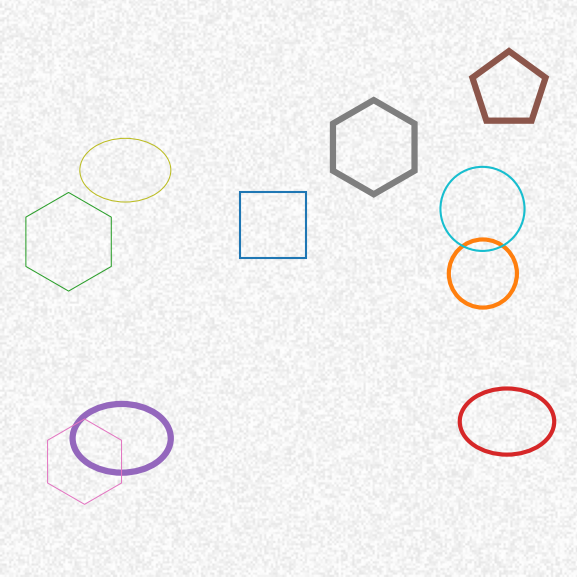[{"shape": "square", "thickness": 1, "radius": 0.29, "center": [0.473, 0.609]}, {"shape": "circle", "thickness": 2, "radius": 0.29, "center": [0.836, 0.525]}, {"shape": "hexagon", "thickness": 0.5, "radius": 0.43, "center": [0.119, 0.58]}, {"shape": "oval", "thickness": 2, "radius": 0.41, "center": [0.878, 0.269]}, {"shape": "oval", "thickness": 3, "radius": 0.43, "center": [0.211, 0.24]}, {"shape": "pentagon", "thickness": 3, "radius": 0.33, "center": [0.881, 0.844]}, {"shape": "hexagon", "thickness": 0.5, "radius": 0.37, "center": [0.146, 0.2]}, {"shape": "hexagon", "thickness": 3, "radius": 0.41, "center": [0.647, 0.744]}, {"shape": "oval", "thickness": 0.5, "radius": 0.39, "center": [0.217, 0.704]}, {"shape": "circle", "thickness": 1, "radius": 0.36, "center": [0.835, 0.637]}]